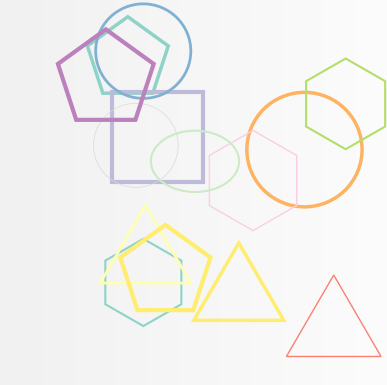[{"shape": "pentagon", "thickness": 2.5, "radius": 0.55, "center": [0.33, 0.847]}, {"shape": "hexagon", "thickness": 1.5, "radius": 0.57, "center": [0.37, 0.266]}, {"shape": "triangle", "thickness": 2, "radius": 0.67, "center": [0.375, 0.332]}, {"shape": "square", "thickness": 3, "radius": 0.58, "center": [0.406, 0.644]}, {"shape": "triangle", "thickness": 1, "radius": 0.71, "center": [0.861, 0.145]}, {"shape": "circle", "thickness": 2, "radius": 0.61, "center": [0.37, 0.867]}, {"shape": "circle", "thickness": 2.5, "radius": 0.74, "center": [0.786, 0.611]}, {"shape": "hexagon", "thickness": 1.5, "radius": 0.59, "center": [0.892, 0.73]}, {"shape": "hexagon", "thickness": 1, "radius": 0.65, "center": [0.653, 0.531]}, {"shape": "circle", "thickness": 0.5, "radius": 0.55, "center": [0.351, 0.622]}, {"shape": "pentagon", "thickness": 3, "radius": 0.65, "center": [0.273, 0.794]}, {"shape": "oval", "thickness": 1.5, "radius": 0.57, "center": [0.503, 0.581]}, {"shape": "pentagon", "thickness": 3, "radius": 0.61, "center": [0.427, 0.293]}, {"shape": "triangle", "thickness": 2.5, "radius": 0.67, "center": [0.616, 0.235]}]